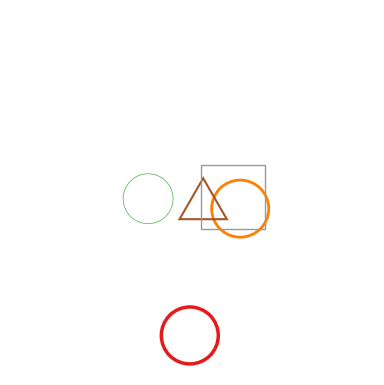[{"shape": "circle", "thickness": 2.5, "radius": 0.37, "center": [0.493, 0.129]}, {"shape": "circle", "thickness": 0.5, "radius": 0.32, "center": [0.385, 0.484]}, {"shape": "circle", "thickness": 2, "radius": 0.37, "center": [0.624, 0.458]}, {"shape": "triangle", "thickness": 1.5, "radius": 0.35, "center": [0.528, 0.466]}, {"shape": "square", "thickness": 1, "radius": 0.41, "center": [0.606, 0.488]}]